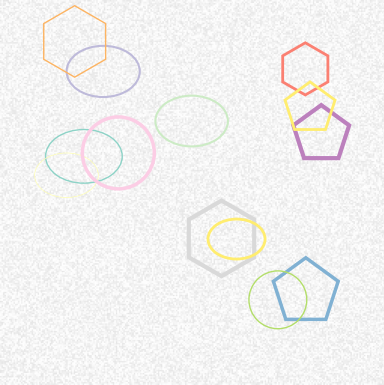[{"shape": "oval", "thickness": 1, "radius": 0.5, "center": [0.218, 0.594]}, {"shape": "oval", "thickness": 0.5, "radius": 0.41, "center": [0.173, 0.545]}, {"shape": "oval", "thickness": 1.5, "radius": 0.48, "center": [0.268, 0.814]}, {"shape": "hexagon", "thickness": 2, "radius": 0.34, "center": [0.793, 0.821]}, {"shape": "pentagon", "thickness": 2.5, "radius": 0.44, "center": [0.794, 0.242]}, {"shape": "hexagon", "thickness": 1, "radius": 0.46, "center": [0.194, 0.892]}, {"shape": "circle", "thickness": 1, "radius": 0.38, "center": [0.722, 0.221]}, {"shape": "circle", "thickness": 2.5, "radius": 0.47, "center": [0.307, 0.603]}, {"shape": "hexagon", "thickness": 3, "radius": 0.49, "center": [0.575, 0.381]}, {"shape": "pentagon", "thickness": 3, "radius": 0.38, "center": [0.834, 0.651]}, {"shape": "oval", "thickness": 1.5, "radius": 0.47, "center": [0.498, 0.686]}, {"shape": "pentagon", "thickness": 2, "radius": 0.34, "center": [0.805, 0.719]}, {"shape": "oval", "thickness": 2, "radius": 0.37, "center": [0.614, 0.379]}]